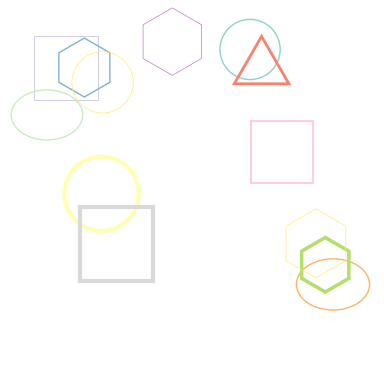[{"shape": "circle", "thickness": 1, "radius": 0.39, "center": [0.65, 0.871]}, {"shape": "circle", "thickness": 3, "radius": 0.48, "center": [0.264, 0.497]}, {"shape": "square", "thickness": 0.5, "radius": 0.42, "center": [0.173, 0.824]}, {"shape": "triangle", "thickness": 2, "radius": 0.41, "center": [0.679, 0.823]}, {"shape": "hexagon", "thickness": 1, "radius": 0.38, "center": [0.219, 0.825]}, {"shape": "oval", "thickness": 1, "radius": 0.47, "center": [0.865, 0.261]}, {"shape": "hexagon", "thickness": 2.5, "radius": 0.35, "center": [0.845, 0.312]}, {"shape": "square", "thickness": 1.5, "radius": 0.4, "center": [0.732, 0.606]}, {"shape": "square", "thickness": 3, "radius": 0.48, "center": [0.303, 0.367]}, {"shape": "hexagon", "thickness": 0.5, "radius": 0.44, "center": [0.448, 0.892]}, {"shape": "oval", "thickness": 1, "radius": 0.46, "center": [0.122, 0.702]}, {"shape": "hexagon", "thickness": 0.5, "radius": 0.45, "center": [0.821, 0.368]}, {"shape": "circle", "thickness": 0.5, "radius": 0.4, "center": [0.266, 0.786]}]